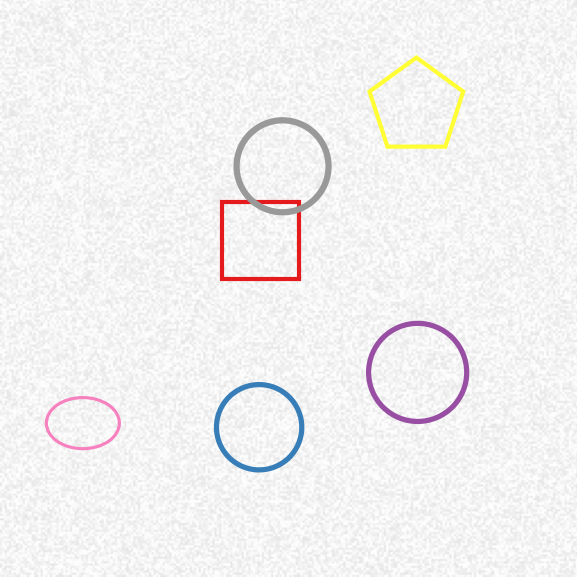[{"shape": "square", "thickness": 2, "radius": 0.33, "center": [0.451, 0.583]}, {"shape": "circle", "thickness": 2.5, "radius": 0.37, "center": [0.449, 0.259]}, {"shape": "circle", "thickness": 2.5, "radius": 0.42, "center": [0.723, 0.354]}, {"shape": "pentagon", "thickness": 2, "radius": 0.43, "center": [0.721, 0.814]}, {"shape": "oval", "thickness": 1.5, "radius": 0.32, "center": [0.144, 0.266]}, {"shape": "circle", "thickness": 3, "radius": 0.4, "center": [0.489, 0.711]}]